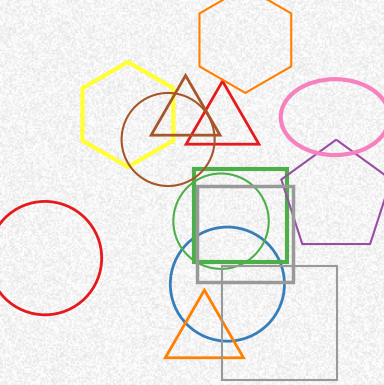[{"shape": "triangle", "thickness": 2, "radius": 0.55, "center": [0.578, 0.68]}, {"shape": "circle", "thickness": 2, "radius": 0.74, "center": [0.117, 0.33]}, {"shape": "circle", "thickness": 2, "radius": 0.74, "center": [0.591, 0.262]}, {"shape": "square", "thickness": 3, "radius": 0.6, "center": [0.624, 0.44]}, {"shape": "circle", "thickness": 1.5, "radius": 0.62, "center": [0.574, 0.426]}, {"shape": "pentagon", "thickness": 1.5, "radius": 0.75, "center": [0.873, 0.487]}, {"shape": "triangle", "thickness": 2, "radius": 0.59, "center": [0.531, 0.129]}, {"shape": "hexagon", "thickness": 1.5, "radius": 0.69, "center": [0.637, 0.896]}, {"shape": "hexagon", "thickness": 3, "radius": 0.68, "center": [0.332, 0.703]}, {"shape": "triangle", "thickness": 2, "radius": 0.52, "center": [0.482, 0.701]}, {"shape": "circle", "thickness": 1.5, "radius": 0.6, "center": [0.437, 0.638]}, {"shape": "oval", "thickness": 3, "radius": 0.7, "center": [0.87, 0.696]}, {"shape": "square", "thickness": 1.5, "radius": 0.74, "center": [0.726, 0.161]}, {"shape": "square", "thickness": 2.5, "radius": 0.62, "center": [0.637, 0.391]}]